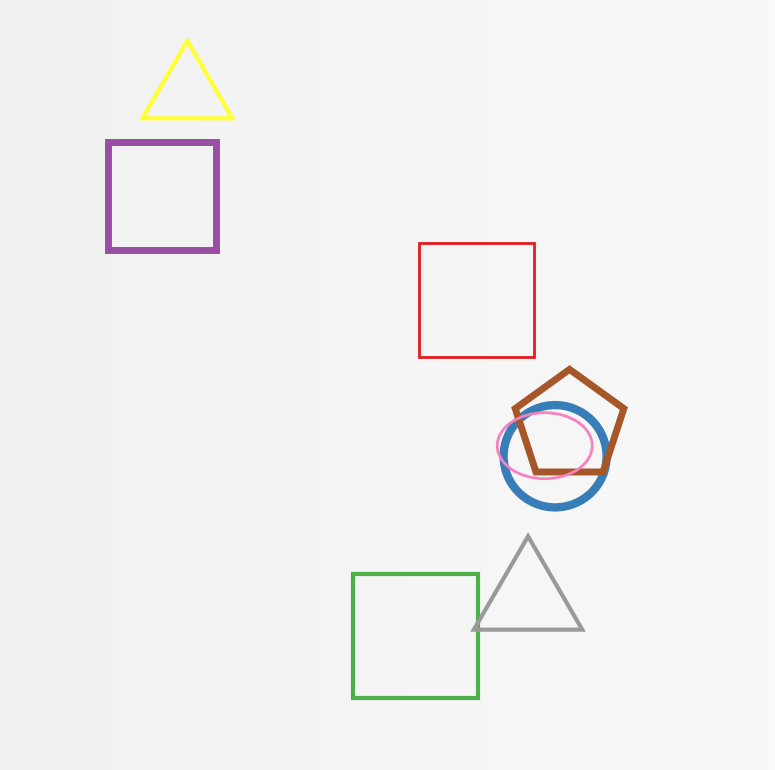[{"shape": "square", "thickness": 1, "radius": 0.37, "center": [0.615, 0.611]}, {"shape": "circle", "thickness": 3, "radius": 0.33, "center": [0.716, 0.407]}, {"shape": "square", "thickness": 1.5, "radius": 0.4, "center": [0.536, 0.174]}, {"shape": "square", "thickness": 2.5, "radius": 0.35, "center": [0.209, 0.746]}, {"shape": "triangle", "thickness": 1.5, "radius": 0.34, "center": [0.242, 0.88]}, {"shape": "pentagon", "thickness": 2.5, "radius": 0.37, "center": [0.735, 0.447]}, {"shape": "oval", "thickness": 1, "radius": 0.31, "center": [0.703, 0.421]}, {"shape": "triangle", "thickness": 1.5, "radius": 0.4, "center": [0.681, 0.223]}]